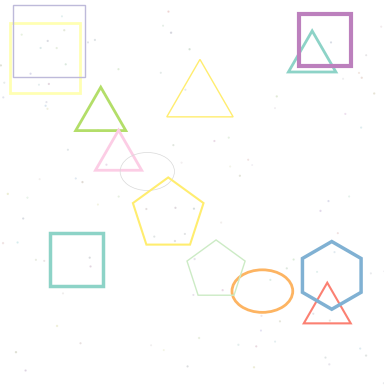[{"shape": "triangle", "thickness": 2, "radius": 0.36, "center": [0.811, 0.849]}, {"shape": "square", "thickness": 2.5, "radius": 0.35, "center": [0.2, 0.327]}, {"shape": "square", "thickness": 2, "radius": 0.45, "center": [0.117, 0.85]}, {"shape": "square", "thickness": 1, "radius": 0.47, "center": [0.128, 0.893]}, {"shape": "triangle", "thickness": 1.5, "radius": 0.35, "center": [0.85, 0.195]}, {"shape": "hexagon", "thickness": 2.5, "radius": 0.44, "center": [0.862, 0.285]}, {"shape": "oval", "thickness": 2, "radius": 0.39, "center": [0.681, 0.244]}, {"shape": "triangle", "thickness": 2, "radius": 0.38, "center": [0.262, 0.698]}, {"shape": "triangle", "thickness": 2, "radius": 0.35, "center": [0.308, 0.592]}, {"shape": "oval", "thickness": 0.5, "radius": 0.35, "center": [0.383, 0.555]}, {"shape": "square", "thickness": 3, "radius": 0.34, "center": [0.845, 0.897]}, {"shape": "pentagon", "thickness": 1, "radius": 0.4, "center": [0.561, 0.297]}, {"shape": "pentagon", "thickness": 1.5, "radius": 0.48, "center": [0.437, 0.443]}, {"shape": "triangle", "thickness": 1, "radius": 0.5, "center": [0.519, 0.746]}]